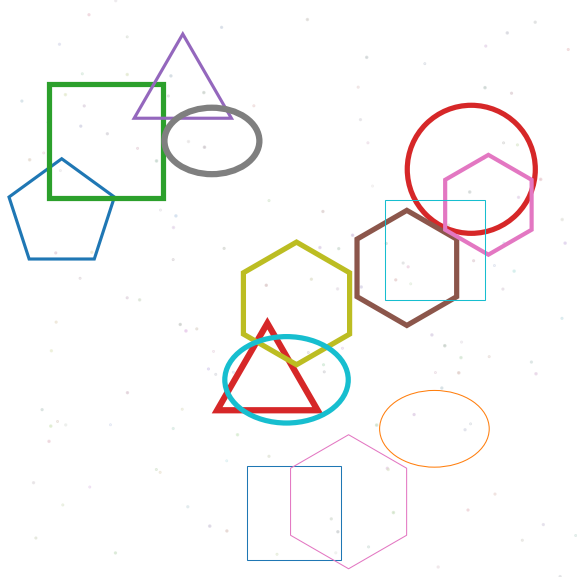[{"shape": "square", "thickness": 0.5, "radius": 0.41, "center": [0.51, 0.111]}, {"shape": "pentagon", "thickness": 1.5, "radius": 0.48, "center": [0.107, 0.628]}, {"shape": "oval", "thickness": 0.5, "radius": 0.47, "center": [0.752, 0.257]}, {"shape": "square", "thickness": 2.5, "radius": 0.49, "center": [0.184, 0.755]}, {"shape": "circle", "thickness": 2.5, "radius": 0.55, "center": [0.816, 0.706]}, {"shape": "triangle", "thickness": 3, "radius": 0.5, "center": [0.463, 0.339]}, {"shape": "triangle", "thickness": 1.5, "radius": 0.49, "center": [0.317, 0.843]}, {"shape": "hexagon", "thickness": 2.5, "radius": 0.5, "center": [0.704, 0.535]}, {"shape": "hexagon", "thickness": 2, "radius": 0.43, "center": [0.846, 0.645]}, {"shape": "hexagon", "thickness": 0.5, "radius": 0.58, "center": [0.604, 0.13]}, {"shape": "oval", "thickness": 3, "radius": 0.41, "center": [0.367, 0.755]}, {"shape": "hexagon", "thickness": 2.5, "radius": 0.53, "center": [0.513, 0.474]}, {"shape": "oval", "thickness": 2.5, "radius": 0.53, "center": [0.496, 0.341]}, {"shape": "square", "thickness": 0.5, "radius": 0.43, "center": [0.753, 0.566]}]